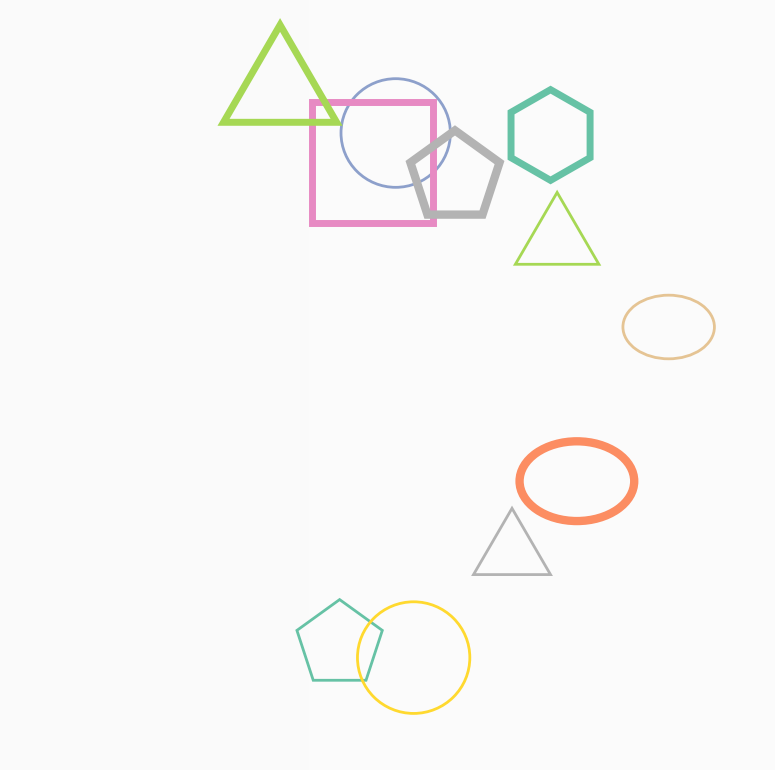[{"shape": "pentagon", "thickness": 1, "radius": 0.29, "center": [0.438, 0.163]}, {"shape": "hexagon", "thickness": 2.5, "radius": 0.29, "center": [0.71, 0.825]}, {"shape": "oval", "thickness": 3, "radius": 0.37, "center": [0.744, 0.375]}, {"shape": "circle", "thickness": 1, "radius": 0.35, "center": [0.511, 0.827]}, {"shape": "square", "thickness": 2.5, "radius": 0.39, "center": [0.48, 0.789]}, {"shape": "triangle", "thickness": 2.5, "radius": 0.42, "center": [0.361, 0.883]}, {"shape": "triangle", "thickness": 1, "radius": 0.31, "center": [0.719, 0.688]}, {"shape": "circle", "thickness": 1, "radius": 0.36, "center": [0.534, 0.146]}, {"shape": "oval", "thickness": 1, "radius": 0.3, "center": [0.863, 0.575]}, {"shape": "triangle", "thickness": 1, "radius": 0.29, "center": [0.661, 0.282]}, {"shape": "pentagon", "thickness": 3, "radius": 0.3, "center": [0.587, 0.77]}]